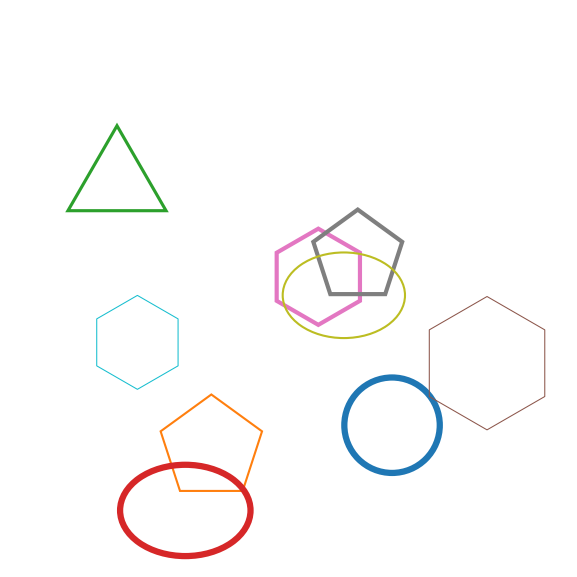[{"shape": "circle", "thickness": 3, "radius": 0.41, "center": [0.679, 0.263]}, {"shape": "pentagon", "thickness": 1, "radius": 0.46, "center": [0.366, 0.224]}, {"shape": "triangle", "thickness": 1.5, "radius": 0.49, "center": [0.203, 0.683]}, {"shape": "oval", "thickness": 3, "radius": 0.56, "center": [0.321, 0.115]}, {"shape": "hexagon", "thickness": 0.5, "radius": 0.58, "center": [0.843, 0.37]}, {"shape": "hexagon", "thickness": 2, "radius": 0.42, "center": [0.551, 0.52]}, {"shape": "pentagon", "thickness": 2, "radius": 0.4, "center": [0.62, 0.555]}, {"shape": "oval", "thickness": 1, "radius": 0.53, "center": [0.595, 0.488]}, {"shape": "hexagon", "thickness": 0.5, "radius": 0.41, "center": [0.238, 0.406]}]